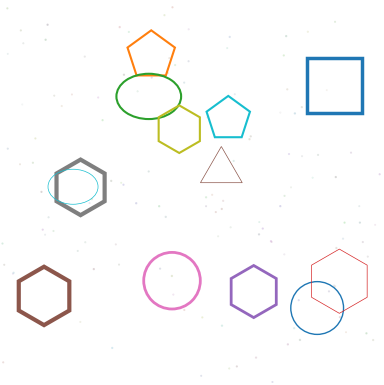[{"shape": "circle", "thickness": 1, "radius": 0.34, "center": [0.824, 0.2]}, {"shape": "square", "thickness": 2.5, "radius": 0.36, "center": [0.869, 0.778]}, {"shape": "pentagon", "thickness": 1.5, "radius": 0.32, "center": [0.393, 0.856]}, {"shape": "oval", "thickness": 1.5, "radius": 0.42, "center": [0.386, 0.75]}, {"shape": "hexagon", "thickness": 0.5, "radius": 0.42, "center": [0.881, 0.27]}, {"shape": "hexagon", "thickness": 2, "radius": 0.34, "center": [0.659, 0.243]}, {"shape": "hexagon", "thickness": 3, "radius": 0.38, "center": [0.114, 0.231]}, {"shape": "triangle", "thickness": 0.5, "radius": 0.31, "center": [0.575, 0.557]}, {"shape": "circle", "thickness": 2, "radius": 0.37, "center": [0.447, 0.271]}, {"shape": "hexagon", "thickness": 3, "radius": 0.36, "center": [0.209, 0.513]}, {"shape": "hexagon", "thickness": 1.5, "radius": 0.31, "center": [0.466, 0.664]}, {"shape": "oval", "thickness": 0.5, "radius": 0.32, "center": [0.19, 0.515]}, {"shape": "pentagon", "thickness": 1.5, "radius": 0.3, "center": [0.593, 0.692]}]